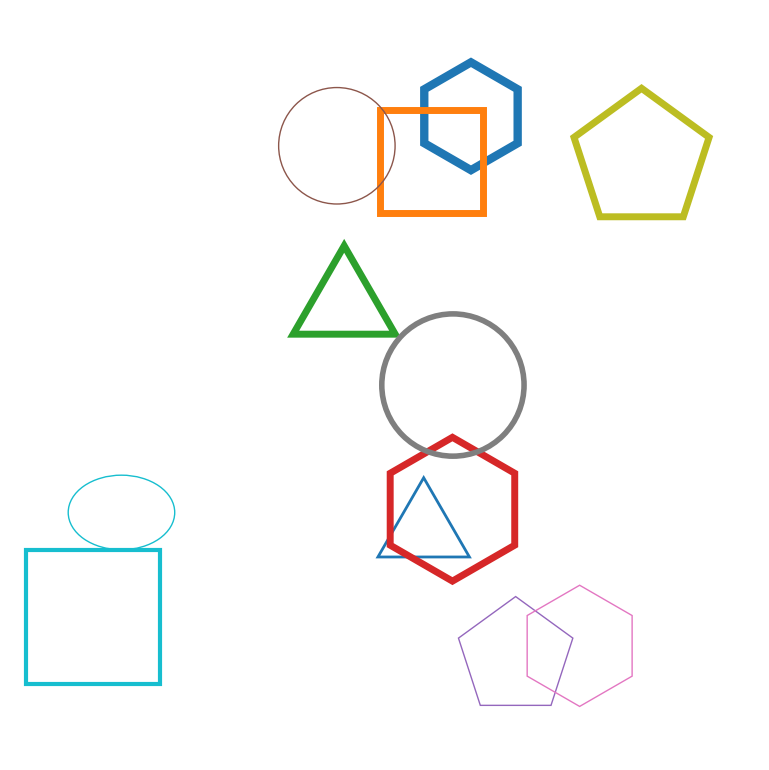[{"shape": "triangle", "thickness": 1, "radius": 0.34, "center": [0.55, 0.311]}, {"shape": "hexagon", "thickness": 3, "radius": 0.35, "center": [0.612, 0.849]}, {"shape": "square", "thickness": 2.5, "radius": 0.33, "center": [0.56, 0.79]}, {"shape": "triangle", "thickness": 2.5, "radius": 0.38, "center": [0.447, 0.604]}, {"shape": "hexagon", "thickness": 2.5, "radius": 0.47, "center": [0.588, 0.339]}, {"shape": "pentagon", "thickness": 0.5, "radius": 0.39, "center": [0.67, 0.147]}, {"shape": "circle", "thickness": 0.5, "radius": 0.38, "center": [0.437, 0.811]}, {"shape": "hexagon", "thickness": 0.5, "radius": 0.39, "center": [0.753, 0.161]}, {"shape": "circle", "thickness": 2, "radius": 0.46, "center": [0.588, 0.5]}, {"shape": "pentagon", "thickness": 2.5, "radius": 0.46, "center": [0.833, 0.793]}, {"shape": "square", "thickness": 1.5, "radius": 0.43, "center": [0.121, 0.199]}, {"shape": "oval", "thickness": 0.5, "radius": 0.35, "center": [0.158, 0.334]}]